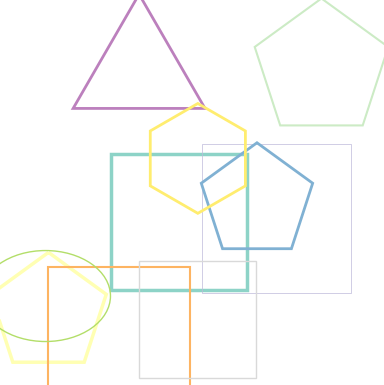[{"shape": "square", "thickness": 2.5, "radius": 0.88, "center": [0.464, 0.424]}, {"shape": "pentagon", "thickness": 2.5, "radius": 0.79, "center": [0.126, 0.187]}, {"shape": "square", "thickness": 0.5, "radius": 0.96, "center": [0.718, 0.433]}, {"shape": "pentagon", "thickness": 2, "radius": 0.76, "center": [0.667, 0.477]}, {"shape": "square", "thickness": 1.5, "radius": 0.92, "center": [0.309, 0.121]}, {"shape": "oval", "thickness": 1, "radius": 0.84, "center": [0.118, 0.231]}, {"shape": "square", "thickness": 1, "radius": 0.76, "center": [0.512, 0.171]}, {"shape": "triangle", "thickness": 2, "radius": 0.99, "center": [0.361, 0.817]}, {"shape": "pentagon", "thickness": 1.5, "radius": 0.91, "center": [0.835, 0.822]}, {"shape": "hexagon", "thickness": 2, "radius": 0.71, "center": [0.514, 0.589]}]